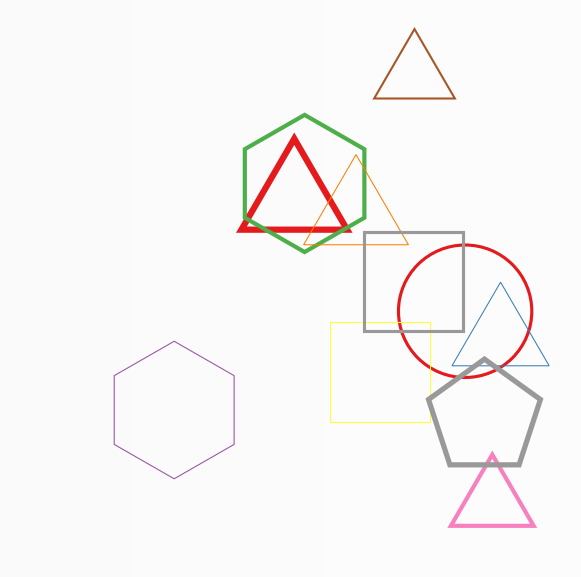[{"shape": "circle", "thickness": 1.5, "radius": 0.57, "center": [0.8, 0.46]}, {"shape": "triangle", "thickness": 3, "radius": 0.53, "center": [0.506, 0.654]}, {"shape": "triangle", "thickness": 0.5, "radius": 0.48, "center": [0.861, 0.414]}, {"shape": "hexagon", "thickness": 2, "radius": 0.59, "center": [0.524, 0.681]}, {"shape": "hexagon", "thickness": 0.5, "radius": 0.6, "center": [0.3, 0.289]}, {"shape": "triangle", "thickness": 0.5, "radius": 0.52, "center": [0.613, 0.627]}, {"shape": "square", "thickness": 0.5, "radius": 0.43, "center": [0.654, 0.355]}, {"shape": "triangle", "thickness": 1, "radius": 0.4, "center": [0.713, 0.869]}, {"shape": "triangle", "thickness": 2, "radius": 0.41, "center": [0.847, 0.13]}, {"shape": "square", "thickness": 1.5, "radius": 0.43, "center": [0.712, 0.511]}, {"shape": "pentagon", "thickness": 2.5, "radius": 0.51, "center": [0.833, 0.276]}]